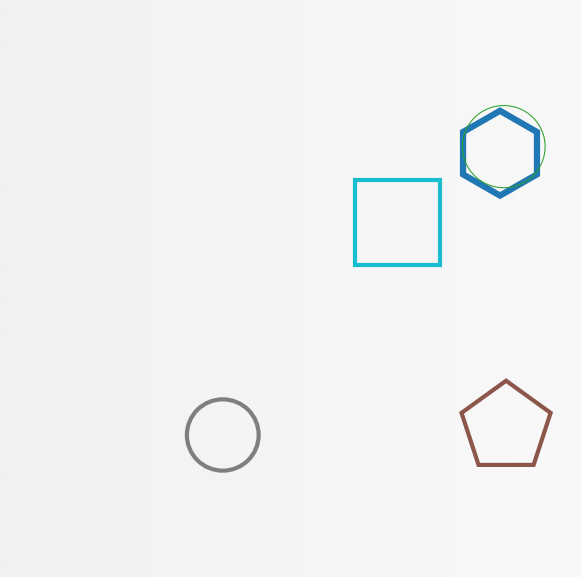[{"shape": "hexagon", "thickness": 3, "radius": 0.37, "center": [0.86, 0.734]}, {"shape": "circle", "thickness": 0.5, "radius": 0.36, "center": [0.867, 0.745]}, {"shape": "pentagon", "thickness": 2, "radius": 0.4, "center": [0.871, 0.259]}, {"shape": "circle", "thickness": 2, "radius": 0.31, "center": [0.383, 0.246]}, {"shape": "square", "thickness": 2, "radius": 0.36, "center": [0.684, 0.614]}]